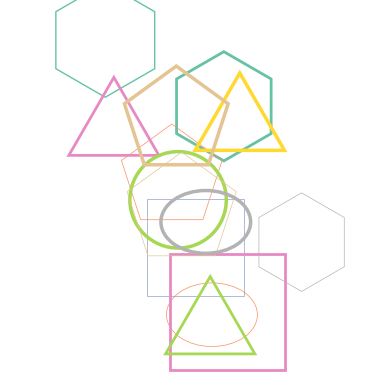[{"shape": "hexagon", "thickness": 2, "radius": 0.71, "center": [0.581, 0.724]}, {"shape": "hexagon", "thickness": 1, "radius": 0.74, "center": [0.273, 0.896]}, {"shape": "oval", "thickness": 0.5, "radius": 0.59, "center": [0.55, 0.183]}, {"shape": "pentagon", "thickness": 0.5, "radius": 0.69, "center": [0.446, 0.54]}, {"shape": "square", "thickness": 0.5, "radius": 0.63, "center": [0.508, 0.357]}, {"shape": "square", "thickness": 2, "radius": 0.75, "center": [0.59, 0.19]}, {"shape": "triangle", "thickness": 2, "radius": 0.68, "center": [0.296, 0.664]}, {"shape": "triangle", "thickness": 2, "radius": 0.67, "center": [0.546, 0.148]}, {"shape": "circle", "thickness": 2.5, "radius": 0.63, "center": [0.463, 0.481]}, {"shape": "triangle", "thickness": 2.5, "radius": 0.67, "center": [0.623, 0.676]}, {"shape": "pentagon", "thickness": 0.5, "radius": 0.74, "center": [0.472, 0.456]}, {"shape": "pentagon", "thickness": 2.5, "radius": 0.71, "center": [0.458, 0.687]}, {"shape": "hexagon", "thickness": 0.5, "radius": 0.64, "center": [0.783, 0.371]}, {"shape": "oval", "thickness": 2.5, "radius": 0.58, "center": [0.534, 0.424]}]